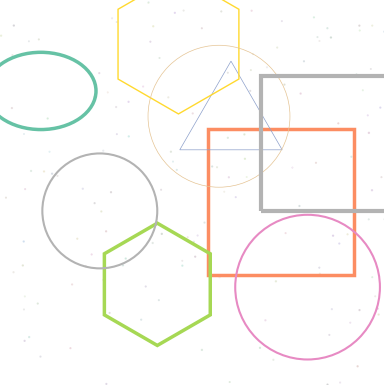[{"shape": "oval", "thickness": 2.5, "radius": 0.72, "center": [0.106, 0.764]}, {"shape": "square", "thickness": 2.5, "radius": 0.95, "center": [0.73, 0.475]}, {"shape": "triangle", "thickness": 0.5, "radius": 0.77, "center": [0.6, 0.688]}, {"shape": "circle", "thickness": 1.5, "radius": 0.94, "center": [0.799, 0.254]}, {"shape": "hexagon", "thickness": 2.5, "radius": 0.79, "center": [0.409, 0.262]}, {"shape": "hexagon", "thickness": 1, "radius": 0.91, "center": [0.464, 0.885]}, {"shape": "circle", "thickness": 0.5, "radius": 0.92, "center": [0.569, 0.698]}, {"shape": "square", "thickness": 3, "radius": 0.88, "center": [0.854, 0.627]}, {"shape": "circle", "thickness": 1.5, "radius": 0.75, "center": [0.259, 0.452]}]